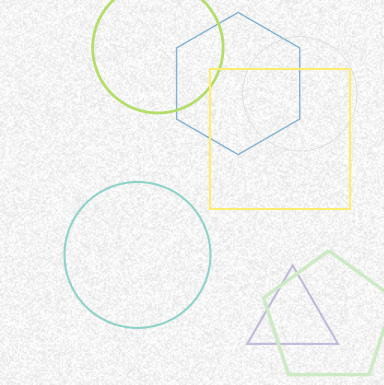[{"shape": "circle", "thickness": 1.5, "radius": 0.95, "center": [0.357, 0.338]}, {"shape": "triangle", "thickness": 1.5, "radius": 0.68, "center": [0.76, 0.175]}, {"shape": "hexagon", "thickness": 1, "radius": 0.92, "center": [0.619, 0.783]}, {"shape": "circle", "thickness": 2, "radius": 0.85, "center": [0.41, 0.876]}, {"shape": "circle", "thickness": 0.5, "radius": 0.74, "center": [0.779, 0.756]}, {"shape": "pentagon", "thickness": 2.5, "radius": 0.89, "center": [0.854, 0.171]}, {"shape": "square", "thickness": 1.5, "radius": 0.91, "center": [0.727, 0.639]}]